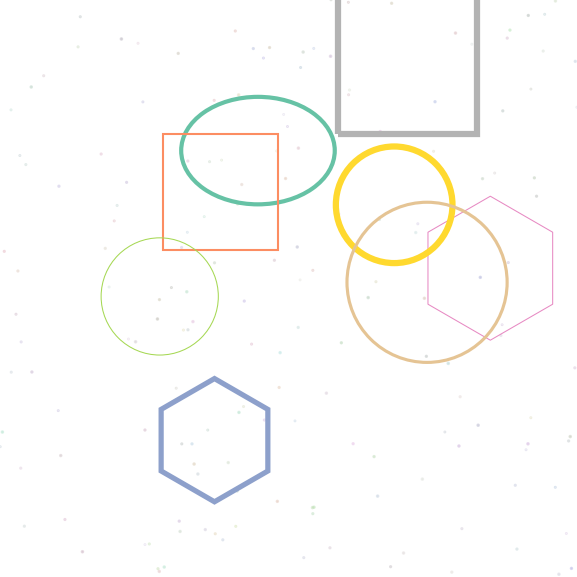[{"shape": "oval", "thickness": 2, "radius": 0.66, "center": [0.447, 0.738]}, {"shape": "square", "thickness": 1, "radius": 0.5, "center": [0.382, 0.667]}, {"shape": "hexagon", "thickness": 2.5, "radius": 0.53, "center": [0.371, 0.237]}, {"shape": "hexagon", "thickness": 0.5, "radius": 0.62, "center": [0.849, 0.535]}, {"shape": "circle", "thickness": 0.5, "radius": 0.51, "center": [0.277, 0.486]}, {"shape": "circle", "thickness": 3, "radius": 0.5, "center": [0.683, 0.645]}, {"shape": "circle", "thickness": 1.5, "radius": 0.69, "center": [0.739, 0.51]}, {"shape": "square", "thickness": 3, "radius": 0.6, "center": [0.706, 0.888]}]